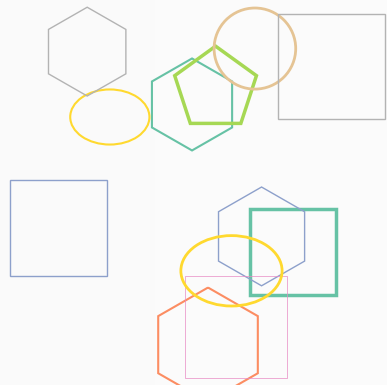[{"shape": "hexagon", "thickness": 1.5, "radius": 0.6, "center": [0.496, 0.729]}, {"shape": "square", "thickness": 2.5, "radius": 0.55, "center": [0.757, 0.345]}, {"shape": "hexagon", "thickness": 1.5, "radius": 0.74, "center": [0.537, 0.105]}, {"shape": "square", "thickness": 1, "radius": 0.63, "center": [0.152, 0.408]}, {"shape": "hexagon", "thickness": 1, "radius": 0.64, "center": [0.675, 0.386]}, {"shape": "square", "thickness": 0.5, "radius": 0.66, "center": [0.609, 0.151]}, {"shape": "pentagon", "thickness": 2.5, "radius": 0.55, "center": [0.556, 0.769]}, {"shape": "oval", "thickness": 2, "radius": 0.65, "center": [0.597, 0.297]}, {"shape": "oval", "thickness": 1.5, "radius": 0.51, "center": [0.283, 0.696]}, {"shape": "circle", "thickness": 2, "radius": 0.53, "center": [0.658, 0.874]}, {"shape": "hexagon", "thickness": 1, "radius": 0.58, "center": [0.225, 0.866]}, {"shape": "square", "thickness": 1, "radius": 0.69, "center": [0.856, 0.828]}]